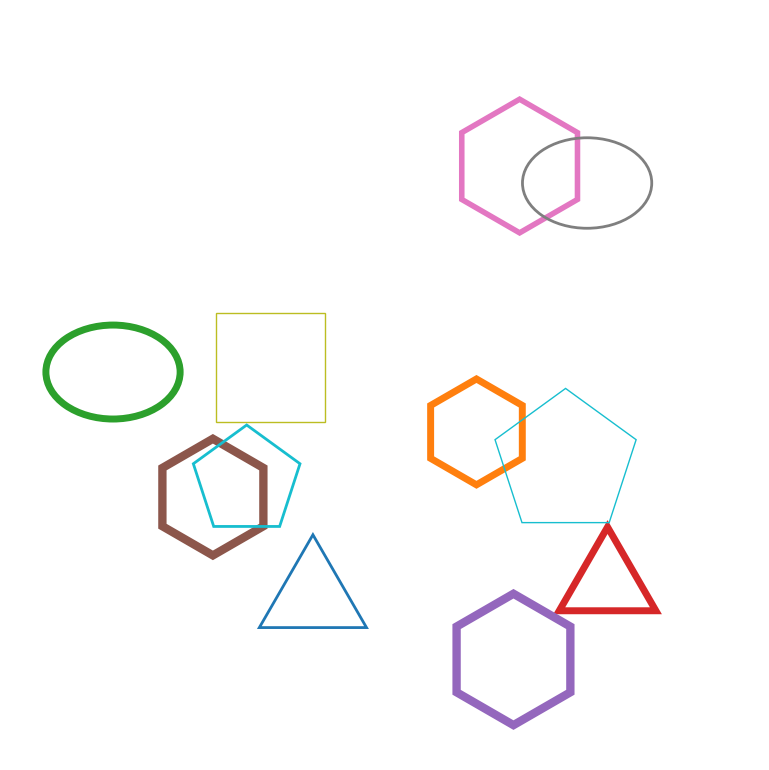[{"shape": "triangle", "thickness": 1, "radius": 0.4, "center": [0.406, 0.225]}, {"shape": "hexagon", "thickness": 2.5, "radius": 0.34, "center": [0.619, 0.439]}, {"shape": "oval", "thickness": 2.5, "radius": 0.44, "center": [0.147, 0.517]}, {"shape": "triangle", "thickness": 2.5, "radius": 0.36, "center": [0.789, 0.243]}, {"shape": "hexagon", "thickness": 3, "radius": 0.43, "center": [0.667, 0.144]}, {"shape": "hexagon", "thickness": 3, "radius": 0.38, "center": [0.276, 0.354]}, {"shape": "hexagon", "thickness": 2, "radius": 0.43, "center": [0.675, 0.784]}, {"shape": "oval", "thickness": 1, "radius": 0.42, "center": [0.762, 0.762]}, {"shape": "square", "thickness": 0.5, "radius": 0.35, "center": [0.351, 0.523]}, {"shape": "pentagon", "thickness": 1, "radius": 0.36, "center": [0.32, 0.375]}, {"shape": "pentagon", "thickness": 0.5, "radius": 0.48, "center": [0.735, 0.399]}]